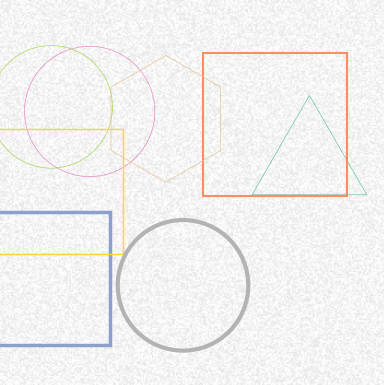[{"shape": "triangle", "thickness": 0.5, "radius": 0.86, "center": [0.804, 0.58]}, {"shape": "square", "thickness": 1.5, "radius": 0.93, "center": [0.714, 0.677]}, {"shape": "square", "thickness": 2.5, "radius": 0.87, "center": [0.111, 0.276]}, {"shape": "circle", "thickness": 0.5, "radius": 0.85, "center": [0.233, 0.71]}, {"shape": "circle", "thickness": 0.5, "radius": 0.8, "center": [0.133, 0.722]}, {"shape": "square", "thickness": 1, "radius": 0.81, "center": [0.157, 0.502]}, {"shape": "hexagon", "thickness": 0.5, "radius": 0.82, "center": [0.431, 0.691]}, {"shape": "circle", "thickness": 3, "radius": 0.85, "center": [0.475, 0.259]}]